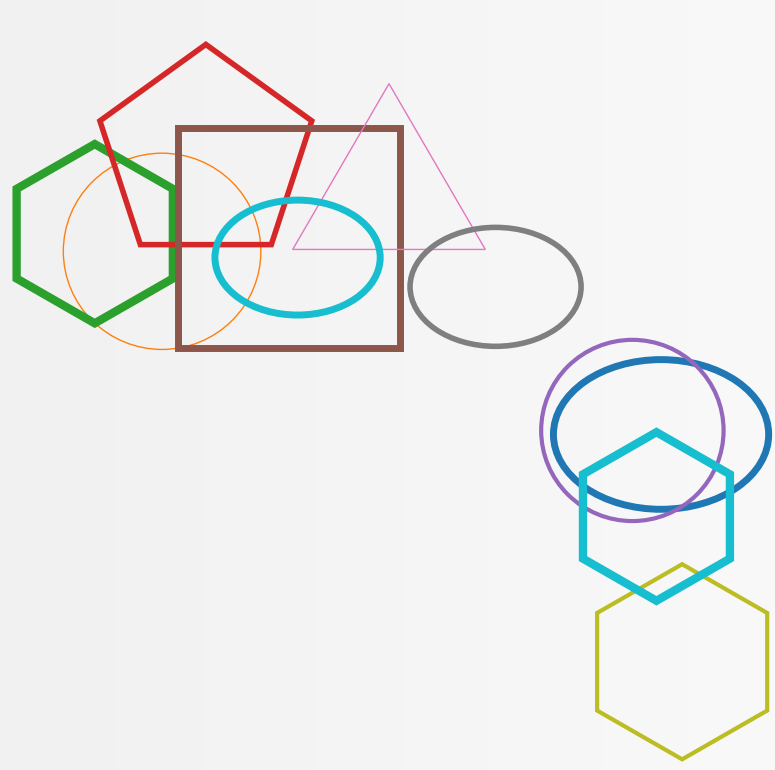[{"shape": "oval", "thickness": 2.5, "radius": 0.69, "center": [0.853, 0.436]}, {"shape": "circle", "thickness": 0.5, "radius": 0.64, "center": [0.209, 0.674]}, {"shape": "hexagon", "thickness": 3, "radius": 0.58, "center": [0.122, 0.697]}, {"shape": "pentagon", "thickness": 2, "radius": 0.72, "center": [0.266, 0.799]}, {"shape": "circle", "thickness": 1.5, "radius": 0.59, "center": [0.816, 0.441]}, {"shape": "square", "thickness": 2.5, "radius": 0.71, "center": [0.373, 0.691]}, {"shape": "triangle", "thickness": 0.5, "radius": 0.72, "center": [0.502, 0.748]}, {"shape": "oval", "thickness": 2, "radius": 0.55, "center": [0.639, 0.627]}, {"shape": "hexagon", "thickness": 1.5, "radius": 0.63, "center": [0.88, 0.141]}, {"shape": "hexagon", "thickness": 3, "radius": 0.55, "center": [0.847, 0.329]}, {"shape": "oval", "thickness": 2.5, "radius": 0.53, "center": [0.384, 0.665]}]